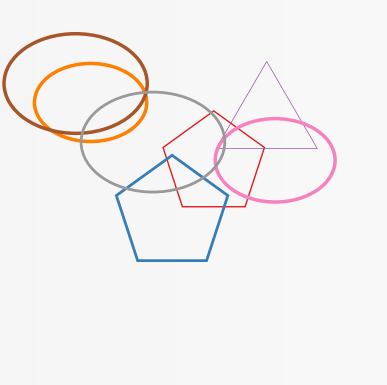[{"shape": "pentagon", "thickness": 1, "radius": 0.69, "center": [0.552, 0.574]}, {"shape": "pentagon", "thickness": 2, "radius": 0.76, "center": [0.444, 0.445]}, {"shape": "triangle", "thickness": 0.5, "radius": 0.75, "center": [0.688, 0.689]}, {"shape": "oval", "thickness": 2.5, "radius": 0.72, "center": [0.234, 0.734]}, {"shape": "oval", "thickness": 2.5, "radius": 0.92, "center": [0.195, 0.783]}, {"shape": "oval", "thickness": 2.5, "radius": 0.77, "center": [0.71, 0.584]}, {"shape": "oval", "thickness": 2, "radius": 0.93, "center": [0.395, 0.631]}]